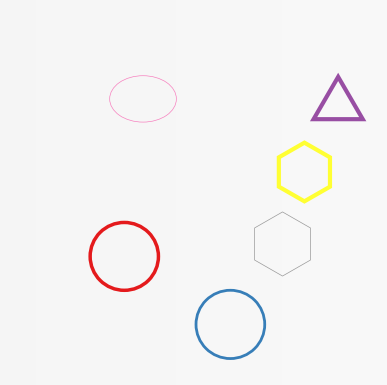[{"shape": "circle", "thickness": 2.5, "radius": 0.44, "center": [0.321, 0.334]}, {"shape": "circle", "thickness": 2, "radius": 0.44, "center": [0.595, 0.157]}, {"shape": "triangle", "thickness": 3, "radius": 0.37, "center": [0.873, 0.727]}, {"shape": "hexagon", "thickness": 3, "radius": 0.38, "center": [0.786, 0.553]}, {"shape": "oval", "thickness": 0.5, "radius": 0.43, "center": [0.369, 0.743]}, {"shape": "hexagon", "thickness": 0.5, "radius": 0.42, "center": [0.729, 0.366]}]